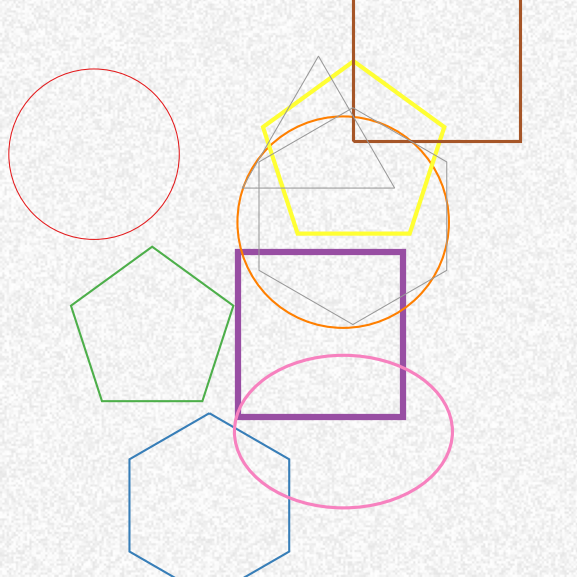[{"shape": "circle", "thickness": 0.5, "radius": 0.74, "center": [0.163, 0.732]}, {"shape": "hexagon", "thickness": 1, "radius": 0.8, "center": [0.362, 0.124]}, {"shape": "pentagon", "thickness": 1, "radius": 0.74, "center": [0.264, 0.424]}, {"shape": "square", "thickness": 3, "radius": 0.71, "center": [0.554, 0.419]}, {"shape": "circle", "thickness": 1, "radius": 0.92, "center": [0.594, 0.614]}, {"shape": "pentagon", "thickness": 2, "radius": 0.83, "center": [0.612, 0.728]}, {"shape": "square", "thickness": 1.5, "radius": 0.72, "center": [0.756, 0.9]}, {"shape": "oval", "thickness": 1.5, "radius": 0.94, "center": [0.595, 0.252]}, {"shape": "hexagon", "thickness": 0.5, "radius": 0.94, "center": [0.611, 0.625]}, {"shape": "triangle", "thickness": 0.5, "radius": 0.76, "center": [0.551, 0.75]}]